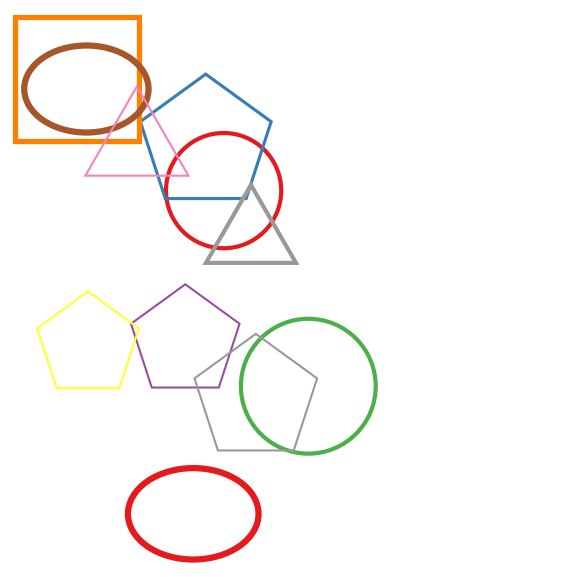[{"shape": "circle", "thickness": 2, "radius": 0.5, "center": [0.387, 0.669]}, {"shape": "oval", "thickness": 3, "radius": 0.57, "center": [0.335, 0.109]}, {"shape": "pentagon", "thickness": 1.5, "radius": 0.6, "center": [0.356, 0.752]}, {"shape": "circle", "thickness": 2, "radius": 0.58, "center": [0.534, 0.33]}, {"shape": "pentagon", "thickness": 1, "radius": 0.49, "center": [0.321, 0.408]}, {"shape": "square", "thickness": 2.5, "radius": 0.54, "center": [0.133, 0.862]}, {"shape": "pentagon", "thickness": 1, "radius": 0.46, "center": [0.152, 0.402]}, {"shape": "oval", "thickness": 3, "radius": 0.54, "center": [0.15, 0.845]}, {"shape": "triangle", "thickness": 1, "radius": 0.52, "center": [0.237, 0.746]}, {"shape": "pentagon", "thickness": 1, "radius": 0.56, "center": [0.443, 0.309]}, {"shape": "triangle", "thickness": 2, "radius": 0.45, "center": [0.435, 0.589]}]